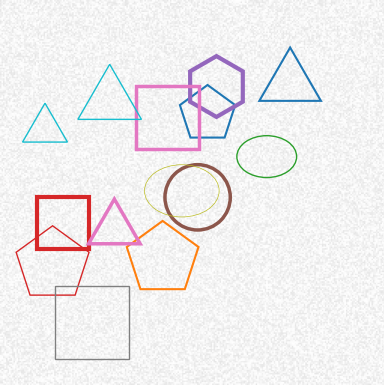[{"shape": "pentagon", "thickness": 1.5, "radius": 0.38, "center": [0.539, 0.704]}, {"shape": "triangle", "thickness": 1.5, "radius": 0.46, "center": [0.754, 0.784]}, {"shape": "pentagon", "thickness": 1.5, "radius": 0.49, "center": [0.422, 0.328]}, {"shape": "oval", "thickness": 1, "radius": 0.39, "center": [0.693, 0.593]}, {"shape": "pentagon", "thickness": 1, "radius": 0.5, "center": [0.137, 0.314]}, {"shape": "square", "thickness": 3, "radius": 0.33, "center": [0.163, 0.421]}, {"shape": "hexagon", "thickness": 3, "radius": 0.39, "center": [0.562, 0.775]}, {"shape": "circle", "thickness": 2.5, "radius": 0.42, "center": [0.513, 0.487]}, {"shape": "square", "thickness": 2.5, "radius": 0.41, "center": [0.435, 0.696]}, {"shape": "triangle", "thickness": 2.5, "radius": 0.39, "center": [0.297, 0.406]}, {"shape": "square", "thickness": 1, "radius": 0.48, "center": [0.239, 0.162]}, {"shape": "oval", "thickness": 0.5, "radius": 0.48, "center": [0.472, 0.504]}, {"shape": "triangle", "thickness": 1, "radius": 0.34, "center": [0.117, 0.665]}, {"shape": "triangle", "thickness": 1, "radius": 0.48, "center": [0.285, 0.738]}]